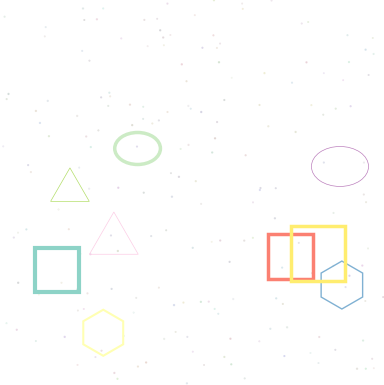[{"shape": "square", "thickness": 3, "radius": 0.29, "center": [0.148, 0.299]}, {"shape": "hexagon", "thickness": 1.5, "radius": 0.3, "center": [0.268, 0.136]}, {"shape": "square", "thickness": 2.5, "radius": 0.29, "center": [0.755, 0.334]}, {"shape": "hexagon", "thickness": 1, "radius": 0.31, "center": [0.888, 0.26]}, {"shape": "triangle", "thickness": 0.5, "radius": 0.29, "center": [0.182, 0.506]}, {"shape": "triangle", "thickness": 0.5, "radius": 0.37, "center": [0.296, 0.376]}, {"shape": "oval", "thickness": 0.5, "radius": 0.37, "center": [0.883, 0.568]}, {"shape": "oval", "thickness": 2.5, "radius": 0.3, "center": [0.357, 0.614]}, {"shape": "square", "thickness": 2.5, "radius": 0.35, "center": [0.826, 0.342]}]